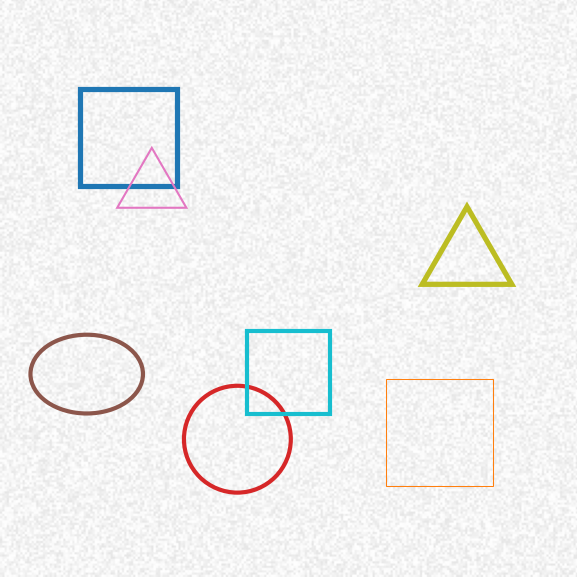[{"shape": "square", "thickness": 2.5, "radius": 0.42, "center": [0.222, 0.761]}, {"shape": "square", "thickness": 0.5, "radius": 0.46, "center": [0.761, 0.25]}, {"shape": "circle", "thickness": 2, "radius": 0.46, "center": [0.411, 0.239]}, {"shape": "oval", "thickness": 2, "radius": 0.49, "center": [0.15, 0.351]}, {"shape": "triangle", "thickness": 1, "radius": 0.35, "center": [0.263, 0.674]}, {"shape": "triangle", "thickness": 2.5, "radius": 0.45, "center": [0.809, 0.552]}, {"shape": "square", "thickness": 2, "radius": 0.36, "center": [0.5, 0.354]}]